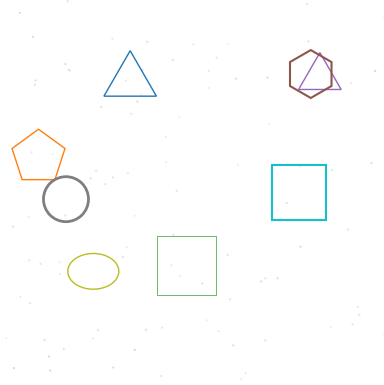[{"shape": "triangle", "thickness": 1, "radius": 0.39, "center": [0.338, 0.79]}, {"shape": "pentagon", "thickness": 1, "radius": 0.36, "center": [0.1, 0.592]}, {"shape": "square", "thickness": 0.5, "radius": 0.39, "center": [0.485, 0.31]}, {"shape": "triangle", "thickness": 1, "radius": 0.32, "center": [0.831, 0.8]}, {"shape": "hexagon", "thickness": 1.5, "radius": 0.31, "center": [0.807, 0.808]}, {"shape": "circle", "thickness": 2, "radius": 0.29, "center": [0.171, 0.483]}, {"shape": "oval", "thickness": 1, "radius": 0.33, "center": [0.242, 0.295]}, {"shape": "square", "thickness": 1.5, "radius": 0.35, "center": [0.777, 0.5]}]